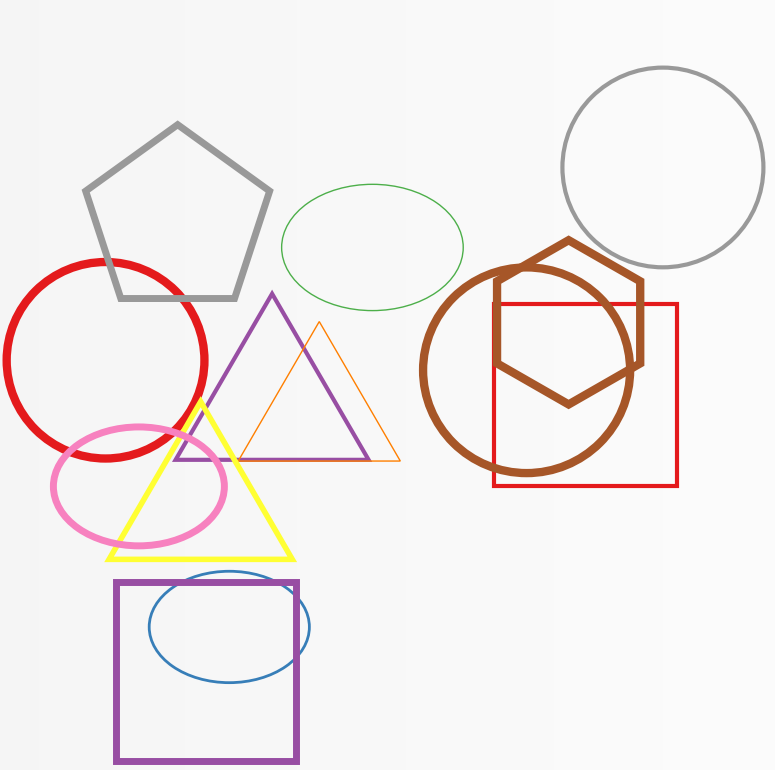[{"shape": "circle", "thickness": 3, "radius": 0.64, "center": [0.136, 0.532]}, {"shape": "square", "thickness": 1.5, "radius": 0.59, "center": [0.756, 0.487]}, {"shape": "oval", "thickness": 1, "radius": 0.52, "center": [0.296, 0.186]}, {"shape": "oval", "thickness": 0.5, "radius": 0.59, "center": [0.481, 0.679]}, {"shape": "triangle", "thickness": 1.5, "radius": 0.72, "center": [0.351, 0.475]}, {"shape": "square", "thickness": 2.5, "radius": 0.58, "center": [0.266, 0.128]}, {"shape": "triangle", "thickness": 0.5, "radius": 0.6, "center": [0.412, 0.462]}, {"shape": "triangle", "thickness": 2, "radius": 0.68, "center": [0.259, 0.342]}, {"shape": "circle", "thickness": 3, "radius": 0.67, "center": [0.679, 0.519]}, {"shape": "hexagon", "thickness": 3, "radius": 0.53, "center": [0.734, 0.581]}, {"shape": "oval", "thickness": 2.5, "radius": 0.55, "center": [0.179, 0.368]}, {"shape": "circle", "thickness": 1.5, "radius": 0.65, "center": [0.855, 0.783]}, {"shape": "pentagon", "thickness": 2.5, "radius": 0.62, "center": [0.229, 0.713]}]